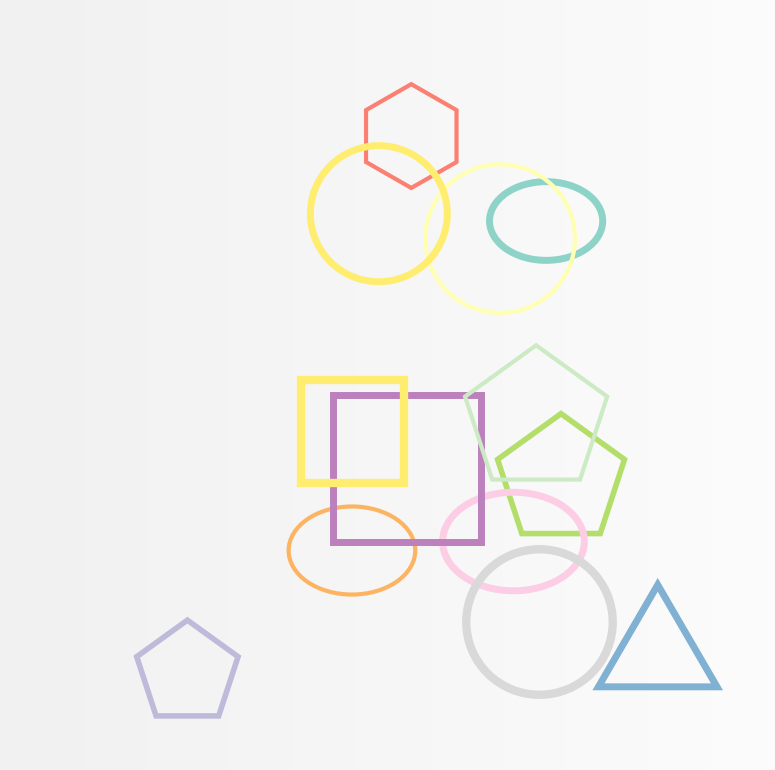[{"shape": "oval", "thickness": 2.5, "radius": 0.37, "center": [0.705, 0.713]}, {"shape": "circle", "thickness": 1.5, "radius": 0.48, "center": [0.645, 0.69]}, {"shape": "pentagon", "thickness": 2, "radius": 0.34, "center": [0.242, 0.126]}, {"shape": "hexagon", "thickness": 1.5, "radius": 0.34, "center": [0.531, 0.823]}, {"shape": "triangle", "thickness": 2.5, "radius": 0.44, "center": [0.849, 0.152]}, {"shape": "oval", "thickness": 1.5, "radius": 0.41, "center": [0.454, 0.285]}, {"shape": "pentagon", "thickness": 2, "radius": 0.43, "center": [0.724, 0.377]}, {"shape": "oval", "thickness": 2.5, "radius": 0.46, "center": [0.663, 0.297]}, {"shape": "circle", "thickness": 3, "radius": 0.47, "center": [0.696, 0.192]}, {"shape": "square", "thickness": 2.5, "radius": 0.48, "center": [0.525, 0.392]}, {"shape": "pentagon", "thickness": 1.5, "radius": 0.48, "center": [0.692, 0.455]}, {"shape": "circle", "thickness": 2.5, "radius": 0.44, "center": [0.489, 0.722]}, {"shape": "square", "thickness": 3, "radius": 0.33, "center": [0.454, 0.439]}]